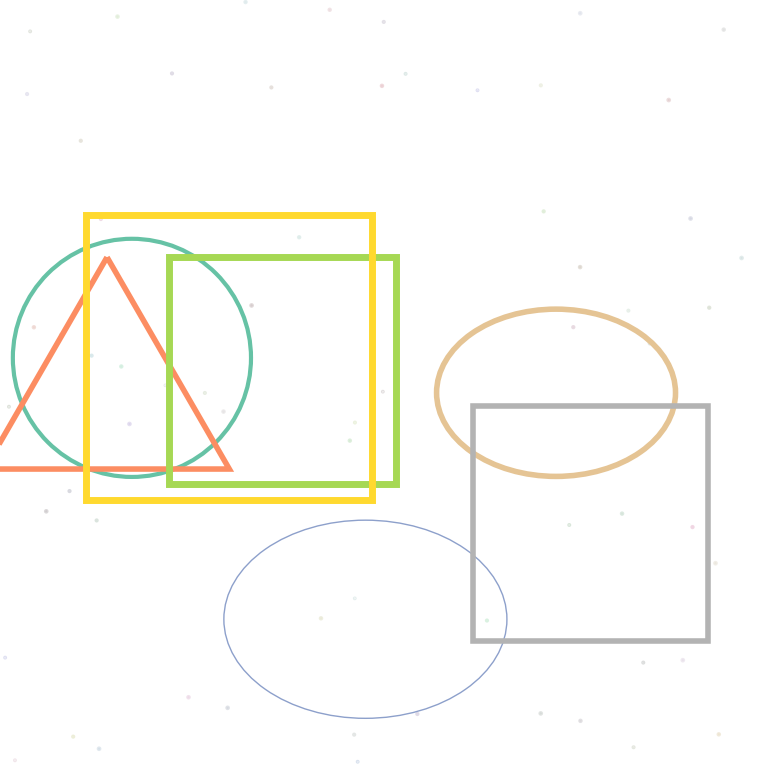[{"shape": "circle", "thickness": 1.5, "radius": 0.77, "center": [0.171, 0.535]}, {"shape": "triangle", "thickness": 2, "radius": 0.92, "center": [0.139, 0.483]}, {"shape": "oval", "thickness": 0.5, "radius": 0.92, "center": [0.475, 0.196]}, {"shape": "square", "thickness": 2.5, "radius": 0.74, "center": [0.367, 0.519]}, {"shape": "square", "thickness": 2.5, "radius": 0.93, "center": [0.297, 0.536]}, {"shape": "oval", "thickness": 2, "radius": 0.78, "center": [0.722, 0.49]}, {"shape": "square", "thickness": 2, "radius": 0.76, "center": [0.767, 0.32]}]